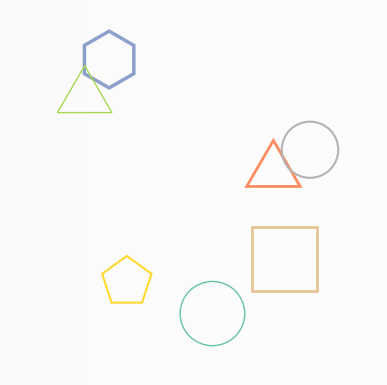[{"shape": "circle", "thickness": 1, "radius": 0.42, "center": [0.548, 0.186]}, {"shape": "triangle", "thickness": 2, "radius": 0.4, "center": [0.706, 0.556]}, {"shape": "hexagon", "thickness": 2.5, "radius": 0.37, "center": [0.282, 0.845]}, {"shape": "triangle", "thickness": 1, "radius": 0.41, "center": [0.219, 0.748]}, {"shape": "pentagon", "thickness": 1.5, "radius": 0.33, "center": [0.327, 0.268]}, {"shape": "square", "thickness": 2, "radius": 0.42, "center": [0.733, 0.328]}, {"shape": "circle", "thickness": 1.5, "radius": 0.36, "center": [0.8, 0.611]}]